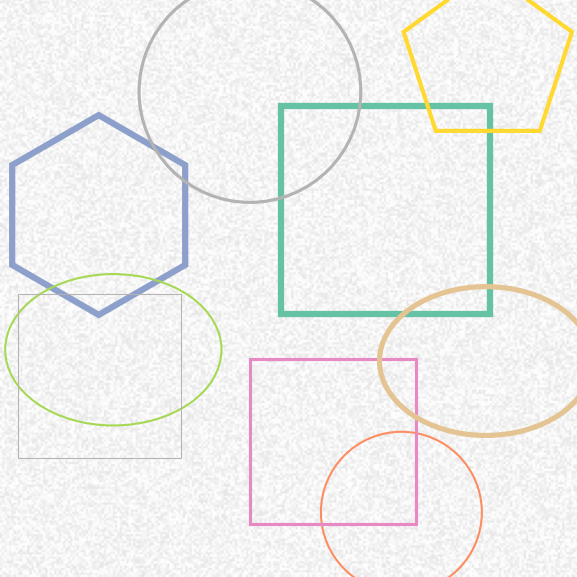[{"shape": "square", "thickness": 3, "radius": 0.9, "center": [0.668, 0.635]}, {"shape": "circle", "thickness": 1, "radius": 0.7, "center": [0.695, 0.112]}, {"shape": "hexagon", "thickness": 3, "radius": 0.86, "center": [0.171, 0.627]}, {"shape": "square", "thickness": 1.5, "radius": 0.72, "center": [0.577, 0.234]}, {"shape": "oval", "thickness": 1, "radius": 0.94, "center": [0.196, 0.393]}, {"shape": "pentagon", "thickness": 2, "radius": 0.77, "center": [0.845, 0.897]}, {"shape": "oval", "thickness": 2.5, "radius": 0.92, "center": [0.841, 0.374]}, {"shape": "square", "thickness": 0.5, "radius": 0.71, "center": [0.173, 0.348]}, {"shape": "circle", "thickness": 1.5, "radius": 0.96, "center": [0.433, 0.841]}]